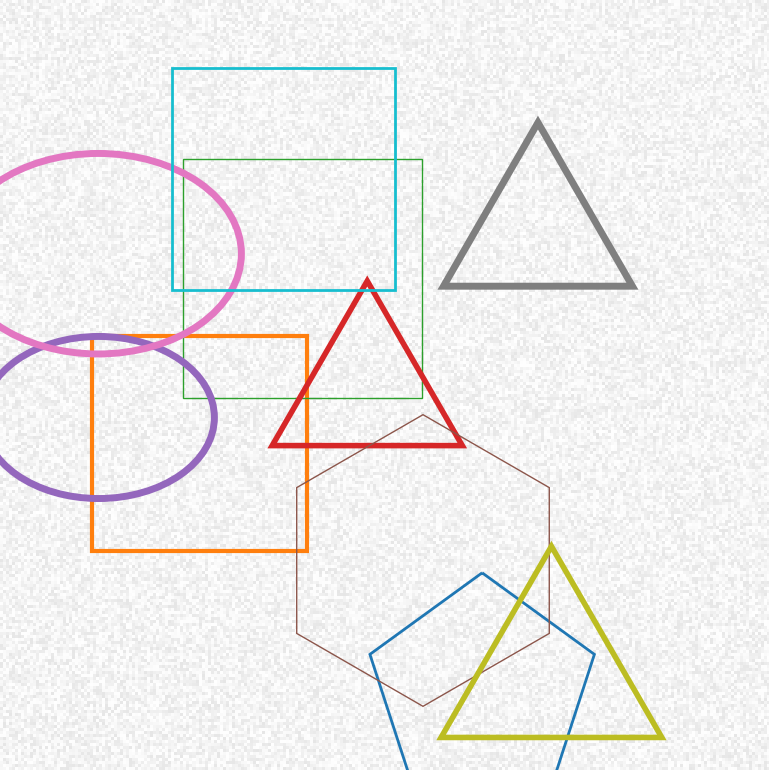[{"shape": "pentagon", "thickness": 1, "radius": 0.77, "center": [0.626, 0.103]}, {"shape": "square", "thickness": 1.5, "radius": 0.7, "center": [0.259, 0.424]}, {"shape": "square", "thickness": 0.5, "radius": 0.78, "center": [0.393, 0.638]}, {"shape": "triangle", "thickness": 2, "radius": 0.71, "center": [0.477, 0.493]}, {"shape": "oval", "thickness": 2.5, "radius": 0.75, "center": [0.128, 0.458]}, {"shape": "hexagon", "thickness": 0.5, "radius": 0.95, "center": [0.549, 0.272]}, {"shape": "oval", "thickness": 2.5, "radius": 0.93, "center": [0.127, 0.671]}, {"shape": "triangle", "thickness": 2.5, "radius": 0.71, "center": [0.699, 0.699]}, {"shape": "triangle", "thickness": 2, "radius": 0.83, "center": [0.716, 0.125]}, {"shape": "square", "thickness": 1, "radius": 0.72, "center": [0.368, 0.768]}]